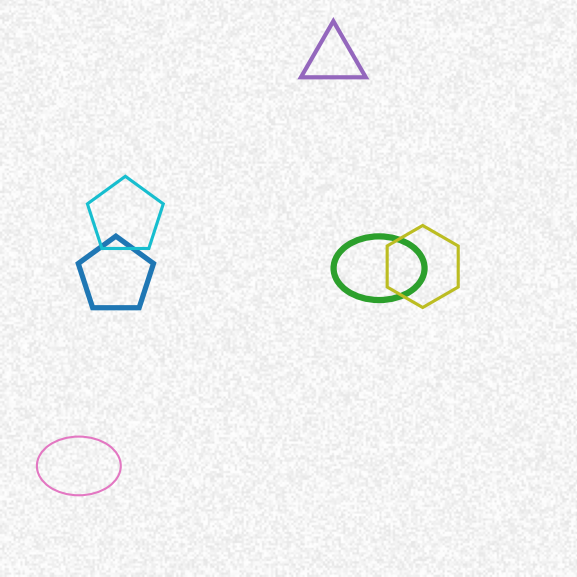[{"shape": "pentagon", "thickness": 2.5, "radius": 0.34, "center": [0.201, 0.522]}, {"shape": "oval", "thickness": 3, "radius": 0.39, "center": [0.656, 0.535]}, {"shape": "triangle", "thickness": 2, "radius": 0.32, "center": [0.577, 0.898]}, {"shape": "oval", "thickness": 1, "radius": 0.36, "center": [0.136, 0.192]}, {"shape": "hexagon", "thickness": 1.5, "radius": 0.36, "center": [0.732, 0.538]}, {"shape": "pentagon", "thickness": 1.5, "radius": 0.35, "center": [0.217, 0.625]}]